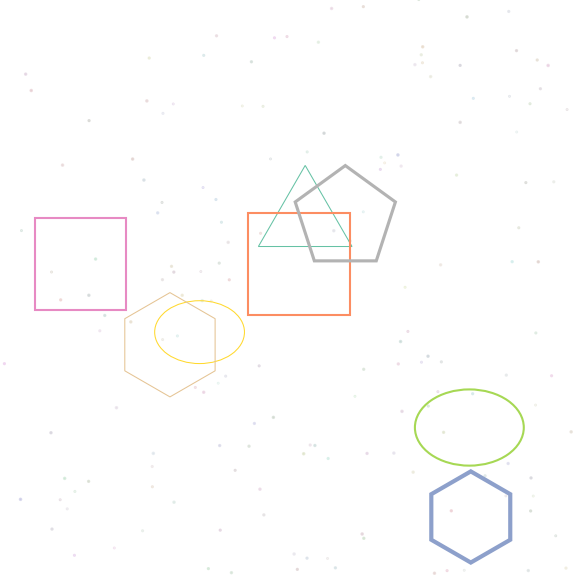[{"shape": "triangle", "thickness": 0.5, "radius": 0.47, "center": [0.528, 0.619]}, {"shape": "square", "thickness": 1, "radius": 0.44, "center": [0.518, 0.542]}, {"shape": "hexagon", "thickness": 2, "radius": 0.39, "center": [0.815, 0.104]}, {"shape": "square", "thickness": 1, "radius": 0.4, "center": [0.139, 0.542]}, {"shape": "oval", "thickness": 1, "radius": 0.47, "center": [0.813, 0.259]}, {"shape": "oval", "thickness": 0.5, "radius": 0.39, "center": [0.346, 0.424]}, {"shape": "hexagon", "thickness": 0.5, "radius": 0.45, "center": [0.294, 0.402]}, {"shape": "pentagon", "thickness": 1.5, "radius": 0.46, "center": [0.598, 0.621]}]